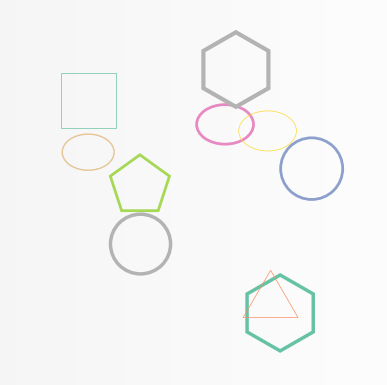[{"shape": "hexagon", "thickness": 2.5, "radius": 0.49, "center": [0.723, 0.187]}, {"shape": "square", "thickness": 0.5, "radius": 0.35, "center": [0.229, 0.739]}, {"shape": "triangle", "thickness": 0.5, "radius": 0.41, "center": [0.698, 0.216]}, {"shape": "circle", "thickness": 2, "radius": 0.4, "center": [0.804, 0.562]}, {"shape": "oval", "thickness": 2, "radius": 0.37, "center": [0.581, 0.677]}, {"shape": "pentagon", "thickness": 2, "radius": 0.4, "center": [0.361, 0.518]}, {"shape": "oval", "thickness": 0.5, "radius": 0.37, "center": [0.691, 0.66]}, {"shape": "oval", "thickness": 1, "radius": 0.33, "center": [0.228, 0.605]}, {"shape": "circle", "thickness": 2.5, "radius": 0.39, "center": [0.363, 0.366]}, {"shape": "hexagon", "thickness": 3, "radius": 0.48, "center": [0.609, 0.819]}]